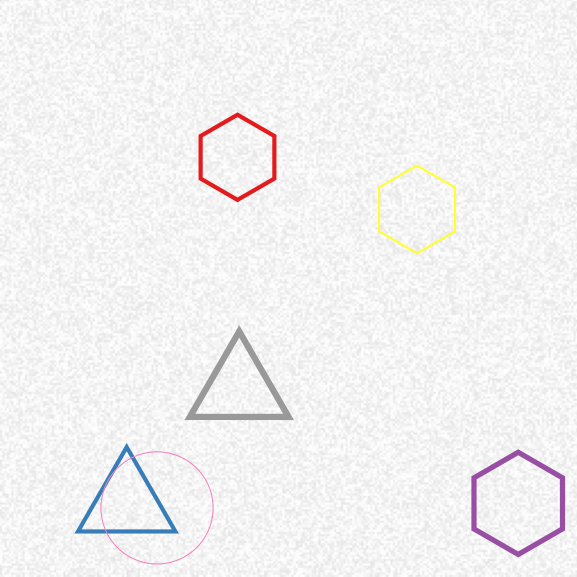[{"shape": "hexagon", "thickness": 2, "radius": 0.37, "center": [0.411, 0.727]}, {"shape": "triangle", "thickness": 2, "radius": 0.49, "center": [0.219, 0.128]}, {"shape": "hexagon", "thickness": 2.5, "radius": 0.44, "center": [0.897, 0.128]}, {"shape": "hexagon", "thickness": 1, "radius": 0.38, "center": [0.722, 0.636]}, {"shape": "circle", "thickness": 0.5, "radius": 0.49, "center": [0.272, 0.12]}, {"shape": "triangle", "thickness": 3, "radius": 0.49, "center": [0.414, 0.327]}]